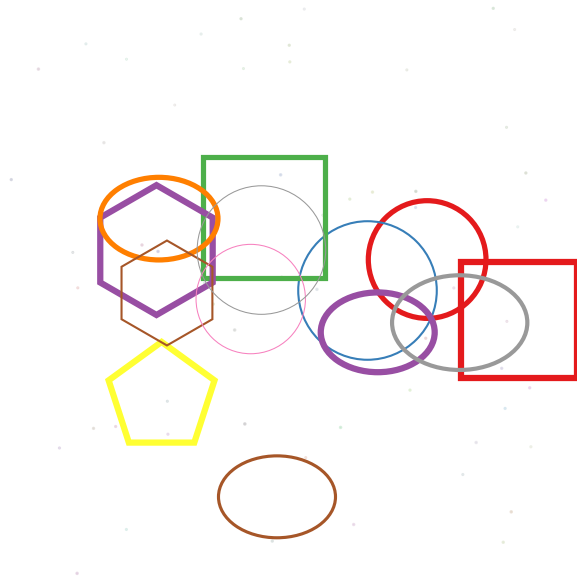[{"shape": "circle", "thickness": 2.5, "radius": 0.51, "center": [0.74, 0.55]}, {"shape": "square", "thickness": 3, "radius": 0.5, "center": [0.899, 0.445]}, {"shape": "circle", "thickness": 1, "radius": 0.6, "center": [0.636, 0.496]}, {"shape": "square", "thickness": 2.5, "radius": 0.53, "center": [0.457, 0.623]}, {"shape": "hexagon", "thickness": 3, "radius": 0.56, "center": [0.271, 0.566]}, {"shape": "oval", "thickness": 3, "radius": 0.49, "center": [0.654, 0.424]}, {"shape": "oval", "thickness": 2.5, "radius": 0.51, "center": [0.275, 0.621]}, {"shape": "pentagon", "thickness": 3, "radius": 0.48, "center": [0.28, 0.311]}, {"shape": "oval", "thickness": 1.5, "radius": 0.51, "center": [0.48, 0.139]}, {"shape": "hexagon", "thickness": 1, "radius": 0.45, "center": [0.289, 0.492]}, {"shape": "circle", "thickness": 0.5, "radius": 0.47, "center": [0.434, 0.481]}, {"shape": "circle", "thickness": 0.5, "radius": 0.56, "center": [0.453, 0.566]}, {"shape": "oval", "thickness": 2, "radius": 0.59, "center": [0.796, 0.44]}]